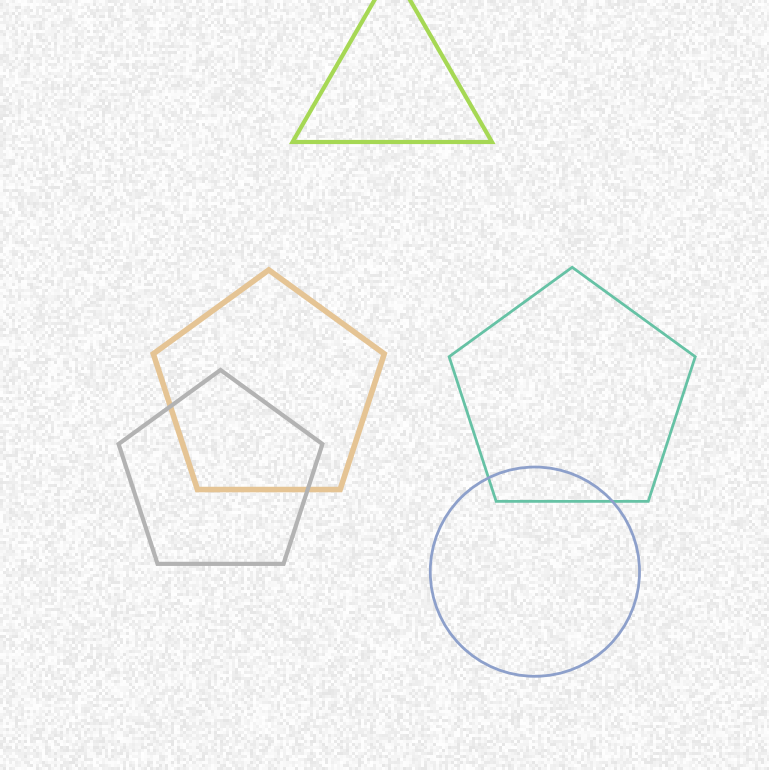[{"shape": "pentagon", "thickness": 1, "radius": 0.84, "center": [0.743, 0.485]}, {"shape": "circle", "thickness": 1, "radius": 0.68, "center": [0.695, 0.258]}, {"shape": "triangle", "thickness": 1.5, "radius": 0.75, "center": [0.509, 0.89]}, {"shape": "pentagon", "thickness": 2, "radius": 0.79, "center": [0.349, 0.492]}, {"shape": "pentagon", "thickness": 1.5, "radius": 0.7, "center": [0.286, 0.38]}]